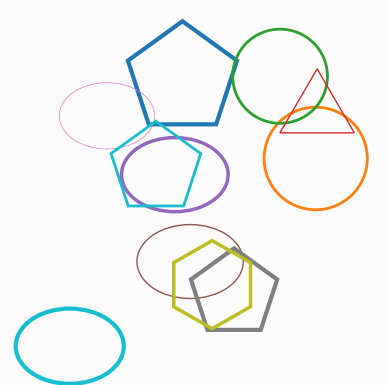[{"shape": "pentagon", "thickness": 3, "radius": 0.74, "center": [0.471, 0.797]}, {"shape": "circle", "thickness": 2, "radius": 0.67, "center": [0.815, 0.588]}, {"shape": "circle", "thickness": 2, "radius": 0.61, "center": [0.723, 0.802]}, {"shape": "triangle", "thickness": 1, "radius": 0.55, "center": [0.818, 0.71]}, {"shape": "oval", "thickness": 2.5, "radius": 0.69, "center": [0.451, 0.546]}, {"shape": "oval", "thickness": 1, "radius": 0.69, "center": [0.491, 0.321]}, {"shape": "oval", "thickness": 0.5, "radius": 0.61, "center": [0.276, 0.699]}, {"shape": "pentagon", "thickness": 3, "radius": 0.59, "center": [0.604, 0.238]}, {"shape": "hexagon", "thickness": 2.5, "radius": 0.57, "center": [0.547, 0.261]}, {"shape": "oval", "thickness": 3, "radius": 0.7, "center": [0.18, 0.101]}, {"shape": "pentagon", "thickness": 2, "radius": 0.61, "center": [0.402, 0.564]}]